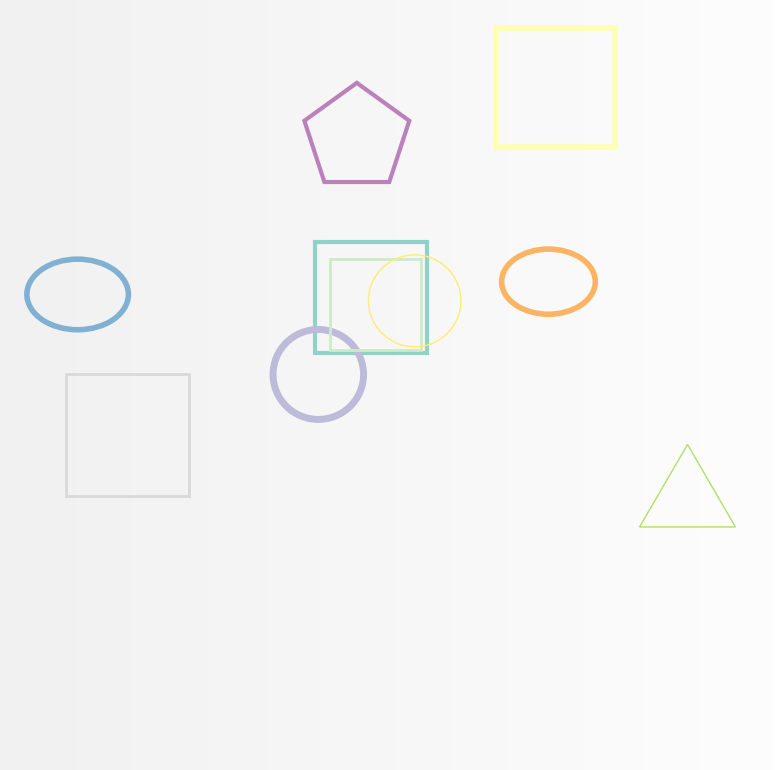[{"shape": "square", "thickness": 1.5, "radius": 0.36, "center": [0.478, 0.613]}, {"shape": "square", "thickness": 2, "radius": 0.38, "center": [0.717, 0.887]}, {"shape": "circle", "thickness": 2.5, "radius": 0.29, "center": [0.411, 0.514]}, {"shape": "oval", "thickness": 2, "radius": 0.33, "center": [0.1, 0.618]}, {"shape": "oval", "thickness": 2, "radius": 0.3, "center": [0.708, 0.634]}, {"shape": "triangle", "thickness": 0.5, "radius": 0.36, "center": [0.887, 0.351]}, {"shape": "square", "thickness": 1, "radius": 0.4, "center": [0.165, 0.435]}, {"shape": "pentagon", "thickness": 1.5, "radius": 0.36, "center": [0.46, 0.821]}, {"shape": "square", "thickness": 1, "radius": 0.29, "center": [0.485, 0.604]}, {"shape": "circle", "thickness": 0.5, "radius": 0.3, "center": [0.535, 0.609]}]